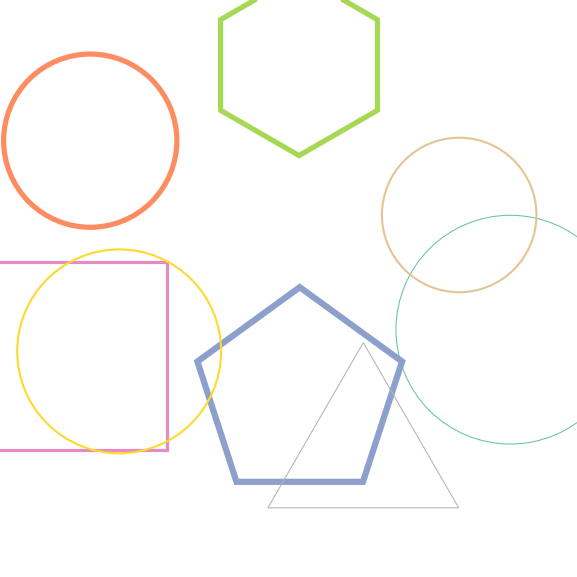[{"shape": "circle", "thickness": 0.5, "radius": 0.99, "center": [0.884, 0.428]}, {"shape": "circle", "thickness": 2.5, "radius": 0.75, "center": [0.156, 0.756]}, {"shape": "pentagon", "thickness": 3, "radius": 0.93, "center": [0.519, 0.316]}, {"shape": "square", "thickness": 1.5, "radius": 0.82, "center": [0.126, 0.382]}, {"shape": "hexagon", "thickness": 2.5, "radius": 0.78, "center": [0.518, 0.887]}, {"shape": "circle", "thickness": 1, "radius": 0.88, "center": [0.206, 0.391]}, {"shape": "circle", "thickness": 1, "radius": 0.67, "center": [0.795, 0.627]}, {"shape": "triangle", "thickness": 0.5, "radius": 0.95, "center": [0.629, 0.215]}]